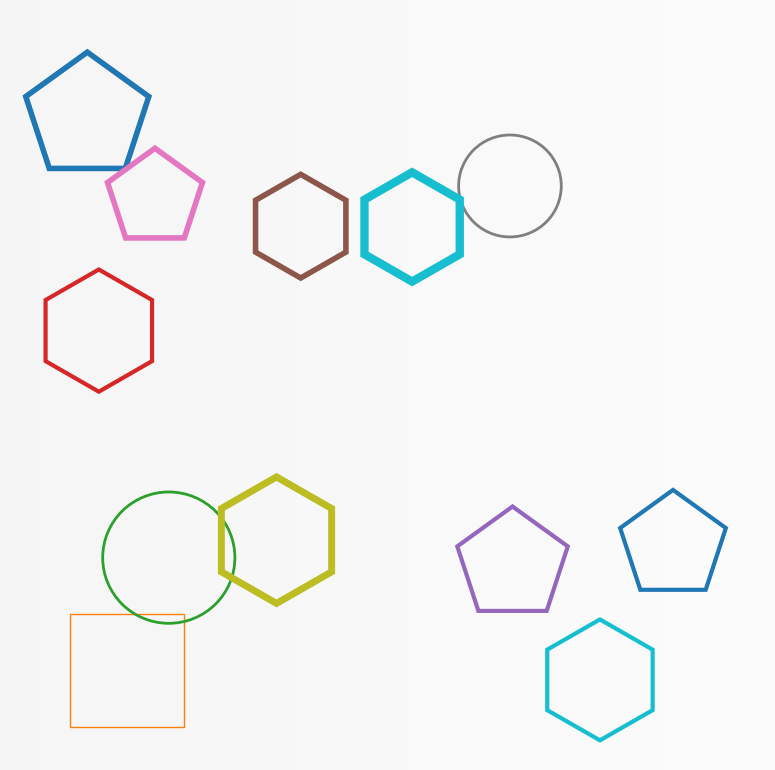[{"shape": "pentagon", "thickness": 1.5, "radius": 0.36, "center": [0.868, 0.292]}, {"shape": "pentagon", "thickness": 2, "radius": 0.42, "center": [0.113, 0.849]}, {"shape": "square", "thickness": 0.5, "radius": 0.37, "center": [0.164, 0.13]}, {"shape": "circle", "thickness": 1, "radius": 0.43, "center": [0.218, 0.276]}, {"shape": "hexagon", "thickness": 1.5, "radius": 0.4, "center": [0.128, 0.571]}, {"shape": "pentagon", "thickness": 1.5, "radius": 0.37, "center": [0.661, 0.267]}, {"shape": "hexagon", "thickness": 2, "radius": 0.34, "center": [0.388, 0.706]}, {"shape": "pentagon", "thickness": 2, "radius": 0.32, "center": [0.2, 0.743]}, {"shape": "circle", "thickness": 1, "radius": 0.33, "center": [0.658, 0.758]}, {"shape": "hexagon", "thickness": 2.5, "radius": 0.41, "center": [0.357, 0.298]}, {"shape": "hexagon", "thickness": 1.5, "radius": 0.39, "center": [0.774, 0.117]}, {"shape": "hexagon", "thickness": 3, "radius": 0.35, "center": [0.532, 0.705]}]